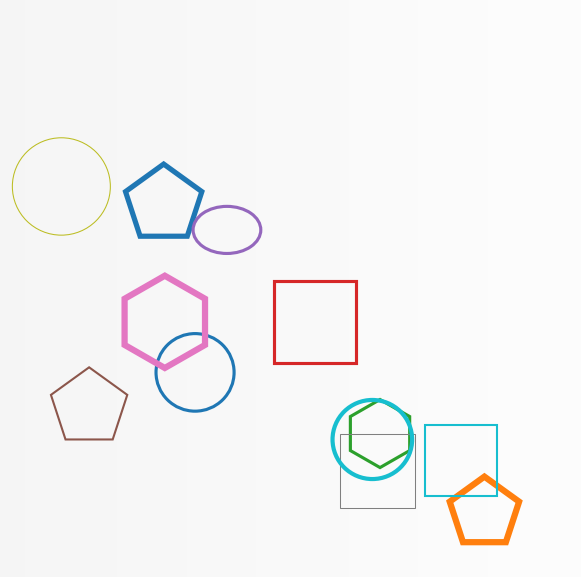[{"shape": "pentagon", "thickness": 2.5, "radius": 0.35, "center": [0.282, 0.646]}, {"shape": "circle", "thickness": 1.5, "radius": 0.34, "center": [0.336, 0.354]}, {"shape": "pentagon", "thickness": 3, "radius": 0.31, "center": [0.833, 0.111]}, {"shape": "hexagon", "thickness": 1.5, "radius": 0.29, "center": [0.654, 0.248]}, {"shape": "square", "thickness": 1.5, "radius": 0.36, "center": [0.542, 0.441]}, {"shape": "oval", "thickness": 1.5, "radius": 0.29, "center": [0.39, 0.601]}, {"shape": "pentagon", "thickness": 1, "radius": 0.35, "center": [0.153, 0.294]}, {"shape": "hexagon", "thickness": 3, "radius": 0.4, "center": [0.284, 0.442]}, {"shape": "square", "thickness": 0.5, "radius": 0.32, "center": [0.65, 0.183]}, {"shape": "circle", "thickness": 0.5, "radius": 0.42, "center": [0.106, 0.676]}, {"shape": "square", "thickness": 1, "radius": 0.31, "center": [0.793, 0.202]}, {"shape": "circle", "thickness": 2, "radius": 0.34, "center": [0.641, 0.238]}]